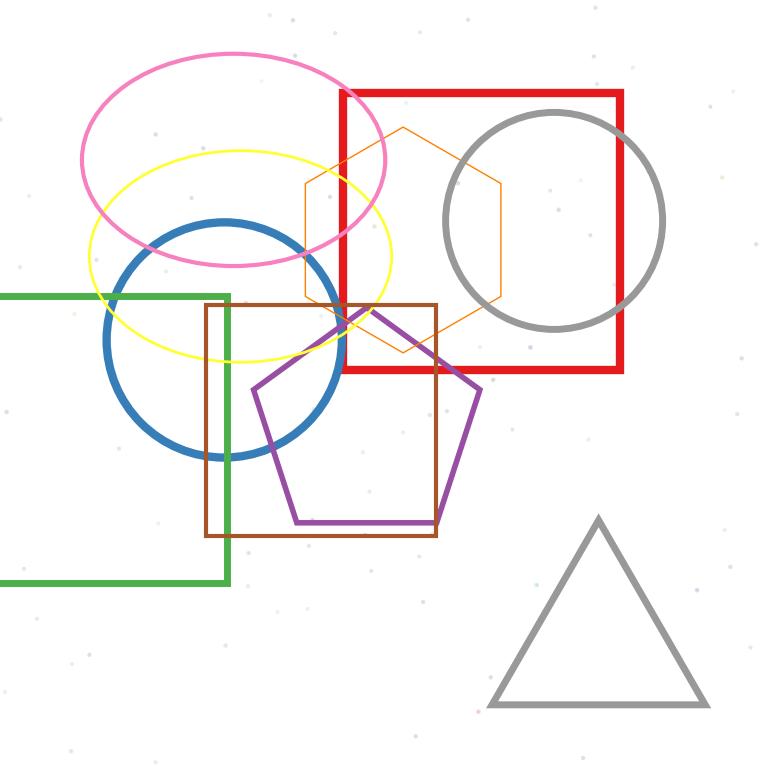[{"shape": "square", "thickness": 3, "radius": 0.9, "center": [0.626, 0.7]}, {"shape": "circle", "thickness": 3, "radius": 0.76, "center": [0.291, 0.559]}, {"shape": "square", "thickness": 2.5, "radius": 0.93, "center": [0.108, 0.429]}, {"shape": "pentagon", "thickness": 2, "radius": 0.77, "center": [0.476, 0.446]}, {"shape": "hexagon", "thickness": 0.5, "radius": 0.73, "center": [0.524, 0.688]}, {"shape": "oval", "thickness": 1, "radius": 0.98, "center": [0.312, 0.667]}, {"shape": "square", "thickness": 1.5, "radius": 0.75, "center": [0.417, 0.453]}, {"shape": "oval", "thickness": 1.5, "radius": 0.98, "center": [0.303, 0.792]}, {"shape": "triangle", "thickness": 2.5, "radius": 0.8, "center": [0.777, 0.165]}, {"shape": "circle", "thickness": 2.5, "radius": 0.7, "center": [0.72, 0.713]}]